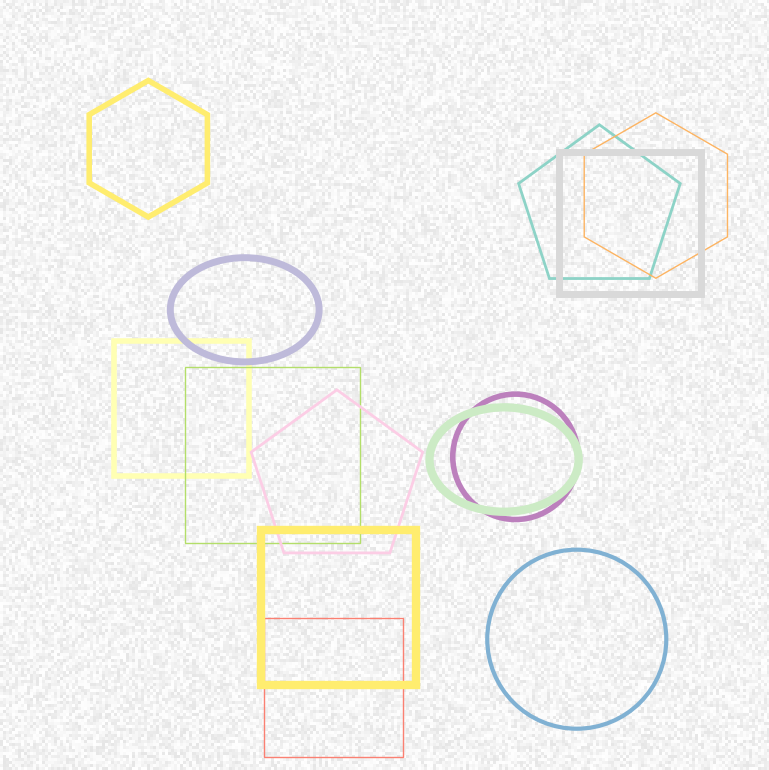[{"shape": "pentagon", "thickness": 1, "radius": 0.55, "center": [0.778, 0.728]}, {"shape": "square", "thickness": 2, "radius": 0.44, "center": [0.236, 0.47]}, {"shape": "oval", "thickness": 2.5, "radius": 0.48, "center": [0.318, 0.598]}, {"shape": "square", "thickness": 0.5, "radius": 0.45, "center": [0.433, 0.107]}, {"shape": "circle", "thickness": 1.5, "radius": 0.58, "center": [0.749, 0.17]}, {"shape": "hexagon", "thickness": 0.5, "radius": 0.54, "center": [0.852, 0.746]}, {"shape": "square", "thickness": 0.5, "radius": 0.57, "center": [0.354, 0.409]}, {"shape": "pentagon", "thickness": 1, "radius": 0.59, "center": [0.438, 0.377]}, {"shape": "square", "thickness": 2.5, "radius": 0.46, "center": [0.818, 0.711]}, {"shape": "circle", "thickness": 2, "radius": 0.41, "center": [0.669, 0.407]}, {"shape": "oval", "thickness": 3, "radius": 0.48, "center": [0.655, 0.403]}, {"shape": "square", "thickness": 3, "radius": 0.5, "center": [0.439, 0.211]}, {"shape": "hexagon", "thickness": 2, "radius": 0.44, "center": [0.193, 0.807]}]